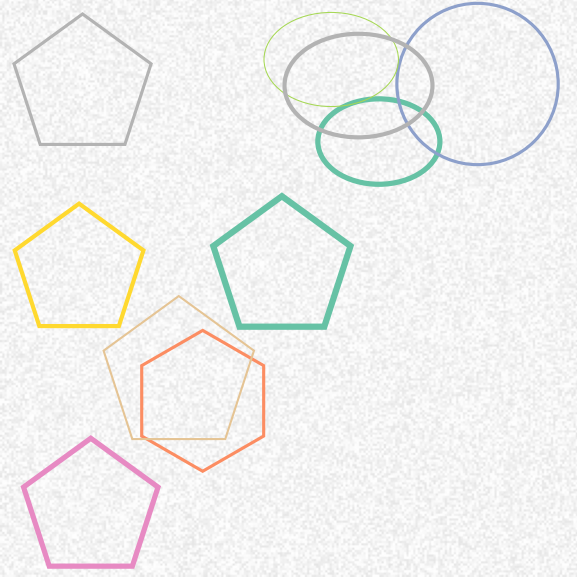[{"shape": "pentagon", "thickness": 3, "radius": 0.62, "center": [0.488, 0.534]}, {"shape": "oval", "thickness": 2.5, "radius": 0.53, "center": [0.656, 0.754]}, {"shape": "hexagon", "thickness": 1.5, "radius": 0.61, "center": [0.351, 0.305]}, {"shape": "circle", "thickness": 1.5, "radius": 0.7, "center": [0.827, 0.854]}, {"shape": "pentagon", "thickness": 2.5, "radius": 0.61, "center": [0.157, 0.118]}, {"shape": "oval", "thickness": 0.5, "radius": 0.58, "center": [0.574, 0.896]}, {"shape": "pentagon", "thickness": 2, "radius": 0.59, "center": [0.137, 0.529]}, {"shape": "pentagon", "thickness": 1, "radius": 0.68, "center": [0.31, 0.35]}, {"shape": "pentagon", "thickness": 1.5, "radius": 0.62, "center": [0.143, 0.85]}, {"shape": "oval", "thickness": 2, "radius": 0.64, "center": [0.621, 0.851]}]